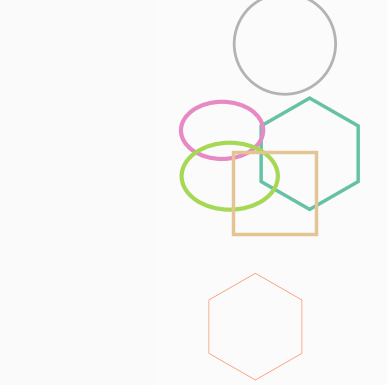[{"shape": "hexagon", "thickness": 2.5, "radius": 0.72, "center": [0.799, 0.601]}, {"shape": "hexagon", "thickness": 0.5, "radius": 0.69, "center": [0.659, 0.152]}, {"shape": "oval", "thickness": 3, "radius": 0.53, "center": [0.573, 0.661]}, {"shape": "oval", "thickness": 3, "radius": 0.62, "center": [0.593, 0.542]}, {"shape": "square", "thickness": 2.5, "radius": 0.53, "center": [0.709, 0.499]}, {"shape": "circle", "thickness": 2, "radius": 0.65, "center": [0.735, 0.886]}]